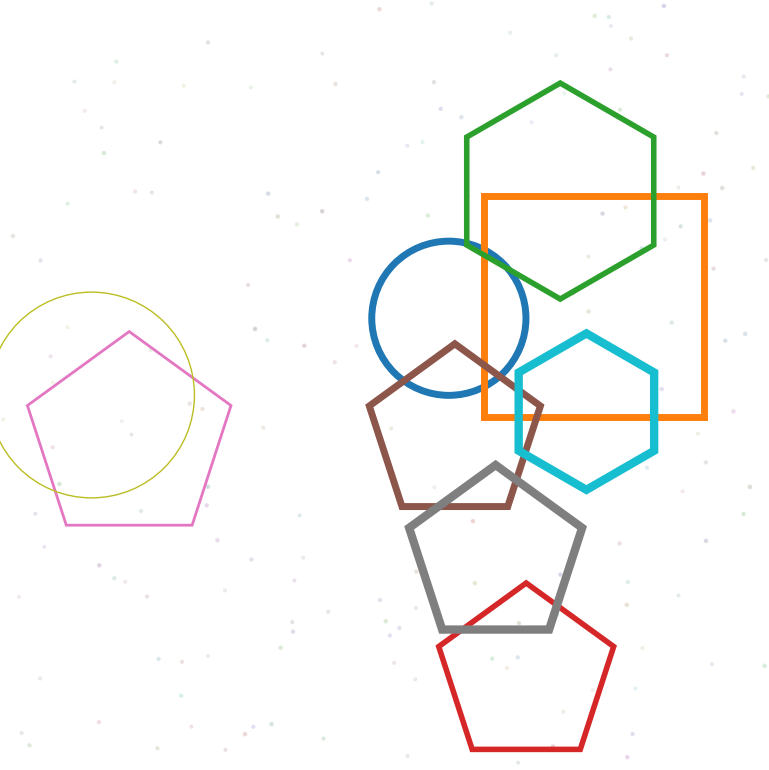[{"shape": "circle", "thickness": 2.5, "radius": 0.5, "center": [0.583, 0.587]}, {"shape": "square", "thickness": 2.5, "radius": 0.72, "center": [0.771, 0.602]}, {"shape": "hexagon", "thickness": 2, "radius": 0.7, "center": [0.728, 0.752]}, {"shape": "pentagon", "thickness": 2, "radius": 0.6, "center": [0.683, 0.123]}, {"shape": "pentagon", "thickness": 2.5, "radius": 0.58, "center": [0.591, 0.437]}, {"shape": "pentagon", "thickness": 1, "radius": 0.7, "center": [0.168, 0.43]}, {"shape": "pentagon", "thickness": 3, "radius": 0.59, "center": [0.644, 0.278]}, {"shape": "circle", "thickness": 0.5, "radius": 0.67, "center": [0.119, 0.487]}, {"shape": "hexagon", "thickness": 3, "radius": 0.51, "center": [0.762, 0.465]}]